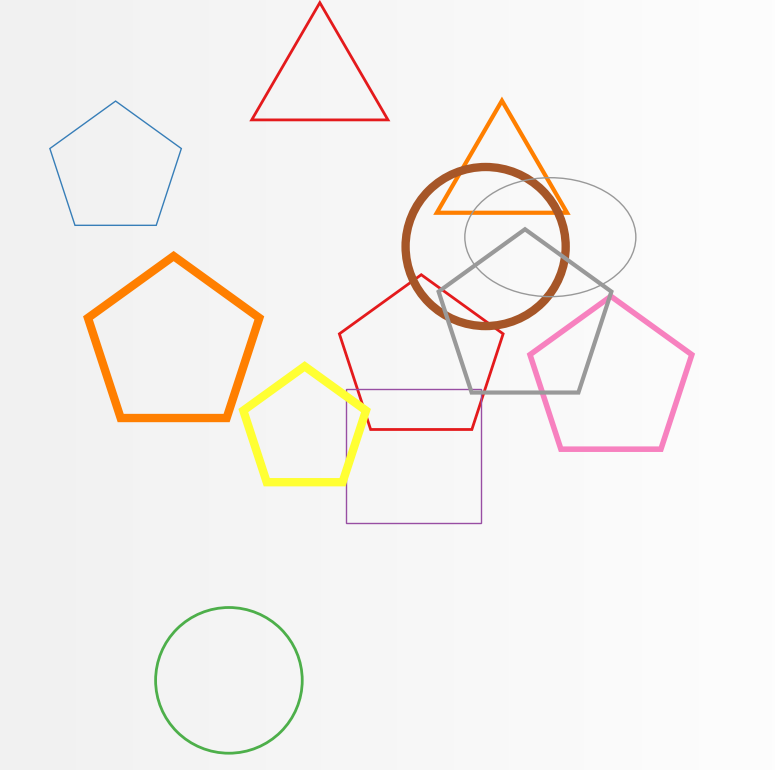[{"shape": "pentagon", "thickness": 1, "radius": 0.56, "center": [0.544, 0.532]}, {"shape": "triangle", "thickness": 1, "radius": 0.51, "center": [0.413, 0.895]}, {"shape": "pentagon", "thickness": 0.5, "radius": 0.45, "center": [0.149, 0.78]}, {"shape": "circle", "thickness": 1, "radius": 0.47, "center": [0.295, 0.116]}, {"shape": "square", "thickness": 0.5, "radius": 0.44, "center": [0.533, 0.408]}, {"shape": "triangle", "thickness": 1.5, "radius": 0.49, "center": [0.648, 0.772]}, {"shape": "pentagon", "thickness": 3, "radius": 0.58, "center": [0.224, 0.551]}, {"shape": "pentagon", "thickness": 3, "radius": 0.42, "center": [0.393, 0.441]}, {"shape": "circle", "thickness": 3, "radius": 0.52, "center": [0.627, 0.68]}, {"shape": "pentagon", "thickness": 2, "radius": 0.55, "center": [0.788, 0.505]}, {"shape": "oval", "thickness": 0.5, "radius": 0.55, "center": [0.71, 0.692]}, {"shape": "pentagon", "thickness": 1.5, "radius": 0.59, "center": [0.677, 0.585]}]